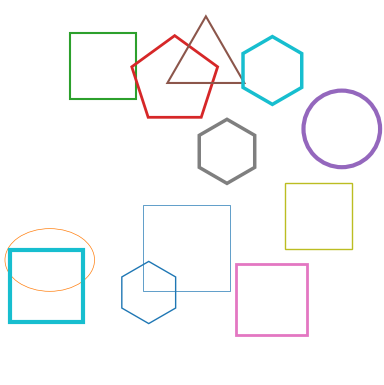[{"shape": "square", "thickness": 0.5, "radius": 0.56, "center": [0.484, 0.355]}, {"shape": "hexagon", "thickness": 1, "radius": 0.4, "center": [0.386, 0.24]}, {"shape": "oval", "thickness": 0.5, "radius": 0.58, "center": [0.129, 0.325]}, {"shape": "square", "thickness": 1.5, "radius": 0.43, "center": [0.268, 0.829]}, {"shape": "pentagon", "thickness": 2, "radius": 0.59, "center": [0.454, 0.79]}, {"shape": "circle", "thickness": 3, "radius": 0.5, "center": [0.888, 0.665]}, {"shape": "triangle", "thickness": 1.5, "radius": 0.58, "center": [0.535, 0.842]}, {"shape": "square", "thickness": 2, "radius": 0.46, "center": [0.705, 0.223]}, {"shape": "hexagon", "thickness": 2.5, "radius": 0.42, "center": [0.59, 0.607]}, {"shape": "square", "thickness": 1, "radius": 0.43, "center": [0.827, 0.438]}, {"shape": "square", "thickness": 3, "radius": 0.47, "center": [0.121, 0.258]}, {"shape": "hexagon", "thickness": 2.5, "radius": 0.44, "center": [0.707, 0.817]}]